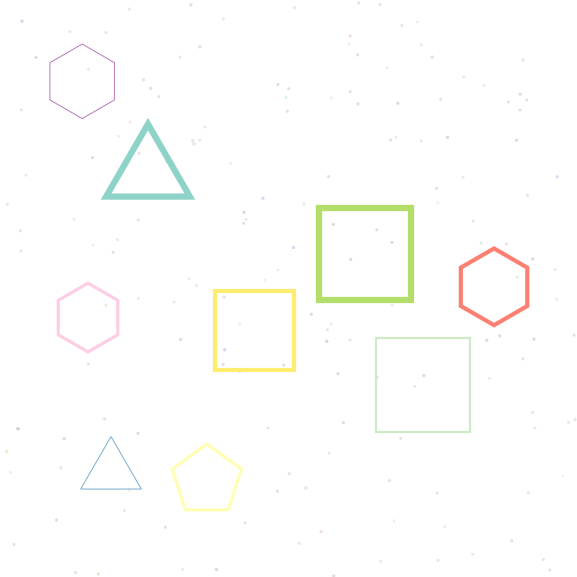[{"shape": "triangle", "thickness": 3, "radius": 0.42, "center": [0.256, 0.701]}, {"shape": "pentagon", "thickness": 1.5, "radius": 0.32, "center": [0.358, 0.167]}, {"shape": "hexagon", "thickness": 2, "radius": 0.33, "center": [0.855, 0.502]}, {"shape": "triangle", "thickness": 0.5, "radius": 0.3, "center": [0.192, 0.183]}, {"shape": "square", "thickness": 3, "radius": 0.4, "center": [0.632, 0.56]}, {"shape": "hexagon", "thickness": 1.5, "radius": 0.3, "center": [0.152, 0.449]}, {"shape": "hexagon", "thickness": 0.5, "radius": 0.32, "center": [0.142, 0.858]}, {"shape": "square", "thickness": 1, "radius": 0.41, "center": [0.733, 0.332]}, {"shape": "square", "thickness": 2, "radius": 0.34, "center": [0.44, 0.426]}]